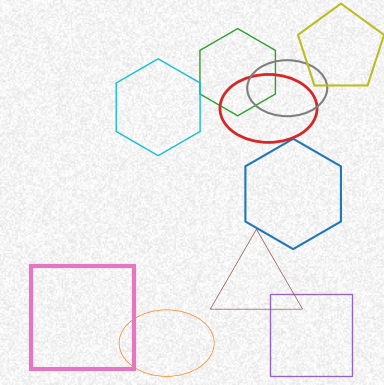[{"shape": "hexagon", "thickness": 1.5, "radius": 0.72, "center": [0.761, 0.496]}, {"shape": "oval", "thickness": 0.5, "radius": 0.62, "center": [0.433, 0.109]}, {"shape": "hexagon", "thickness": 1, "radius": 0.57, "center": [0.617, 0.813]}, {"shape": "oval", "thickness": 2, "radius": 0.63, "center": [0.697, 0.718]}, {"shape": "square", "thickness": 1, "radius": 0.53, "center": [0.807, 0.13]}, {"shape": "triangle", "thickness": 0.5, "radius": 0.69, "center": [0.666, 0.266]}, {"shape": "square", "thickness": 3, "radius": 0.67, "center": [0.214, 0.176]}, {"shape": "oval", "thickness": 1.5, "radius": 0.52, "center": [0.746, 0.771]}, {"shape": "pentagon", "thickness": 1.5, "radius": 0.59, "center": [0.886, 0.873]}, {"shape": "hexagon", "thickness": 1, "radius": 0.63, "center": [0.411, 0.721]}]